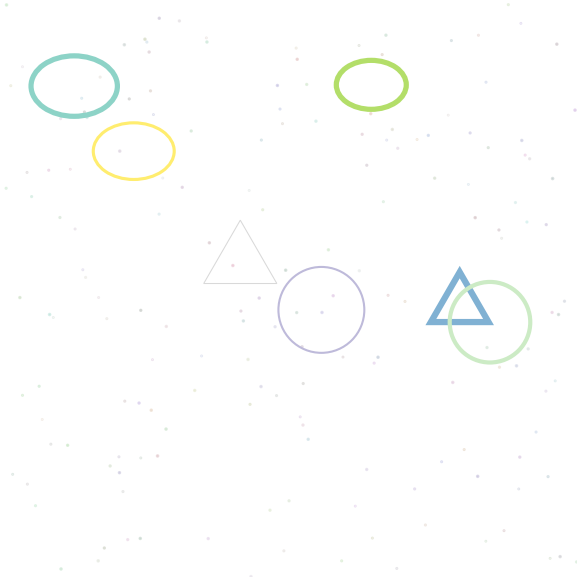[{"shape": "oval", "thickness": 2.5, "radius": 0.37, "center": [0.129, 0.85]}, {"shape": "circle", "thickness": 1, "radius": 0.37, "center": [0.556, 0.463]}, {"shape": "triangle", "thickness": 3, "radius": 0.29, "center": [0.796, 0.47]}, {"shape": "oval", "thickness": 2.5, "radius": 0.3, "center": [0.643, 0.852]}, {"shape": "triangle", "thickness": 0.5, "radius": 0.37, "center": [0.416, 0.545]}, {"shape": "circle", "thickness": 2, "radius": 0.35, "center": [0.848, 0.441]}, {"shape": "oval", "thickness": 1.5, "radius": 0.35, "center": [0.232, 0.737]}]